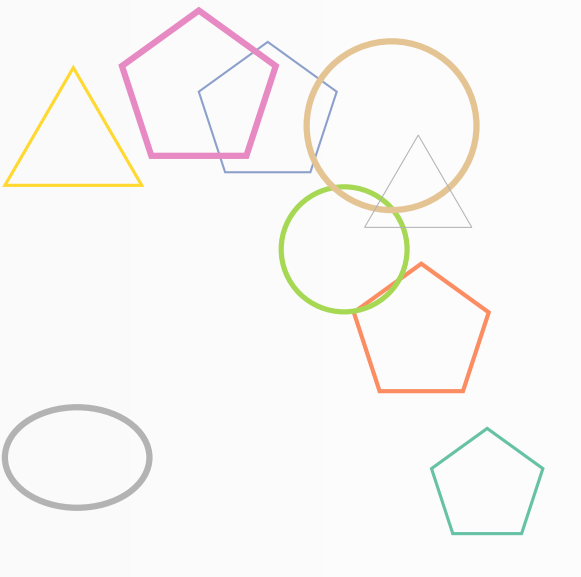[{"shape": "pentagon", "thickness": 1.5, "radius": 0.5, "center": [0.838, 0.157]}, {"shape": "pentagon", "thickness": 2, "radius": 0.61, "center": [0.725, 0.421]}, {"shape": "pentagon", "thickness": 1, "radius": 0.62, "center": [0.461, 0.802]}, {"shape": "pentagon", "thickness": 3, "radius": 0.7, "center": [0.342, 0.842]}, {"shape": "circle", "thickness": 2.5, "radius": 0.54, "center": [0.592, 0.567]}, {"shape": "triangle", "thickness": 1.5, "radius": 0.68, "center": [0.126, 0.746]}, {"shape": "circle", "thickness": 3, "radius": 0.73, "center": [0.674, 0.781]}, {"shape": "triangle", "thickness": 0.5, "radius": 0.53, "center": [0.72, 0.659]}, {"shape": "oval", "thickness": 3, "radius": 0.62, "center": [0.133, 0.207]}]